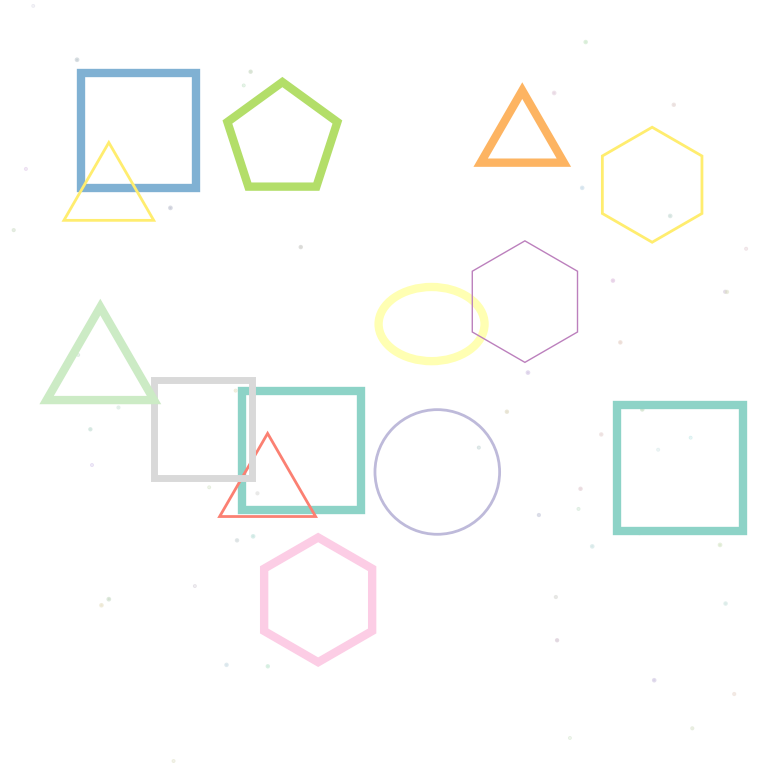[{"shape": "square", "thickness": 3, "radius": 0.41, "center": [0.883, 0.392]}, {"shape": "square", "thickness": 3, "radius": 0.39, "center": [0.391, 0.414]}, {"shape": "oval", "thickness": 3, "radius": 0.34, "center": [0.56, 0.579]}, {"shape": "circle", "thickness": 1, "radius": 0.4, "center": [0.568, 0.387]}, {"shape": "triangle", "thickness": 1, "radius": 0.36, "center": [0.348, 0.365]}, {"shape": "square", "thickness": 3, "radius": 0.37, "center": [0.18, 0.83]}, {"shape": "triangle", "thickness": 3, "radius": 0.31, "center": [0.678, 0.82]}, {"shape": "pentagon", "thickness": 3, "radius": 0.38, "center": [0.367, 0.818]}, {"shape": "hexagon", "thickness": 3, "radius": 0.4, "center": [0.413, 0.221]}, {"shape": "square", "thickness": 2.5, "radius": 0.32, "center": [0.264, 0.443]}, {"shape": "hexagon", "thickness": 0.5, "radius": 0.39, "center": [0.682, 0.608]}, {"shape": "triangle", "thickness": 3, "radius": 0.4, "center": [0.13, 0.521]}, {"shape": "hexagon", "thickness": 1, "radius": 0.37, "center": [0.847, 0.76]}, {"shape": "triangle", "thickness": 1, "radius": 0.34, "center": [0.141, 0.748]}]